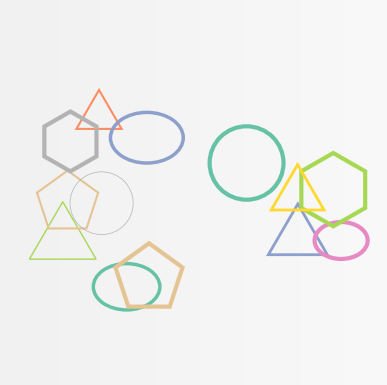[{"shape": "oval", "thickness": 2.5, "radius": 0.43, "center": [0.327, 0.255]}, {"shape": "circle", "thickness": 3, "radius": 0.48, "center": [0.636, 0.577]}, {"shape": "triangle", "thickness": 1.5, "radius": 0.34, "center": [0.256, 0.699]}, {"shape": "oval", "thickness": 2.5, "radius": 0.47, "center": [0.379, 0.642]}, {"shape": "triangle", "thickness": 2, "radius": 0.44, "center": [0.769, 0.382]}, {"shape": "oval", "thickness": 3, "radius": 0.34, "center": [0.88, 0.375]}, {"shape": "triangle", "thickness": 1, "radius": 0.5, "center": [0.162, 0.377]}, {"shape": "hexagon", "thickness": 3, "radius": 0.48, "center": [0.86, 0.507]}, {"shape": "triangle", "thickness": 2, "radius": 0.39, "center": [0.768, 0.494]}, {"shape": "pentagon", "thickness": 3, "radius": 0.45, "center": [0.385, 0.277]}, {"shape": "pentagon", "thickness": 1.5, "radius": 0.42, "center": [0.174, 0.474]}, {"shape": "hexagon", "thickness": 3, "radius": 0.39, "center": [0.182, 0.633]}, {"shape": "circle", "thickness": 0.5, "radius": 0.41, "center": [0.262, 0.472]}]